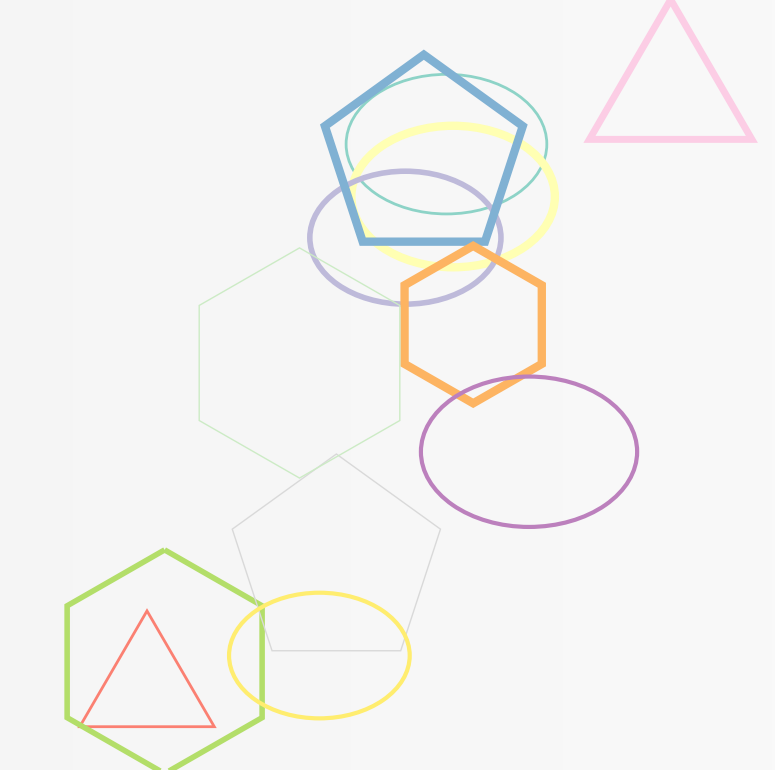[{"shape": "oval", "thickness": 1, "radius": 0.65, "center": [0.576, 0.813]}, {"shape": "oval", "thickness": 3, "radius": 0.66, "center": [0.585, 0.745]}, {"shape": "oval", "thickness": 2, "radius": 0.62, "center": [0.523, 0.691]}, {"shape": "triangle", "thickness": 1, "radius": 0.5, "center": [0.19, 0.106]}, {"shape": "pentagon", "thickness": 3, "radius": 0.67, "center": [0.547, 0.795]}, {"shape": "hexagon", "thickness": 3, "radius": 0.51, "center": [0.611, 0.578]}, {"shape": "hexagon", "thickness": 2, "radius": 0.73, "center": [0.212, 0.141]}, {"shape": "triangle", "thickness": 2.5, "radius": 0.6, "center": [0.865, 0.879]}, {"shape": "pentagon", "thickness": 0.5, "radius": 0.71, "center": [0.434, 0.269]}, {"shape": "oval", "thickness": 1.5, "radius": 0.7, "center": [0.683, 0.413]}, {"shape": "hexagon", "thickness": 0.5, "radius": 0.75, "center": [0.386, 0.529]}, {"shape": "oval", "thickness": 1.5, "radius": 0.58, "center": [0.412, 0.149]}]